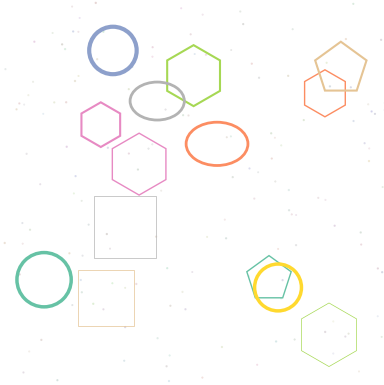[{"shape": "pentagon", "thickness": 1, "radius": 0.3, "center": [0.699, 0.275]}, {"shape": "circle", "thickness": 2.5, "radius": 0.35, "center": [0.114, 0.273]}, {"shape": "hexagon", "thickness": 1, "radius": 0.31, "center": [0.844, 0.758]}, {"shape": "oval", "thickness": 2, "radius": 0.4, "center": [0.564, 0.626]}, {"shape": "circle", "thickness": 3, "radius": 0.31, "center": [0.293, 0.869]}, {"shape": "hexagon", "thickness": 1, "radius": 0.4, "center": [0.361, 0.574]}, {"shape": "hexagon", "thickness": 1.5, "radius": 0.29, "center": [0.262, 0.676]}, {"shape": "hexagon", "thickness": 1.5, "radius": 0.4, "center": [0.503, 0.804]}, {"shape": "hexagon", "thickness": 0.5, "radius": 0.41, "center": [0.855, 0.13]}, {"shape": "circle", "thickness": 2.5, "radius": 0.3, "center": [0.722, 0.253]}, {"shape": "square", "thickness": 0.5, "radius": 0.37, "center": [0.276, 0.226]}, {"shape": "pentagon", "thickness": 1.5, "radius": 0.35, "center": [0.885, 0.822]}, {"shape": "square", "thickness": 0.5, "radius": 0.4, "center": [0.326, 0.41]}, {"shape": "oval", "thickness": 2, "radius": 0.35, "center": [0.408, 0.738]}]